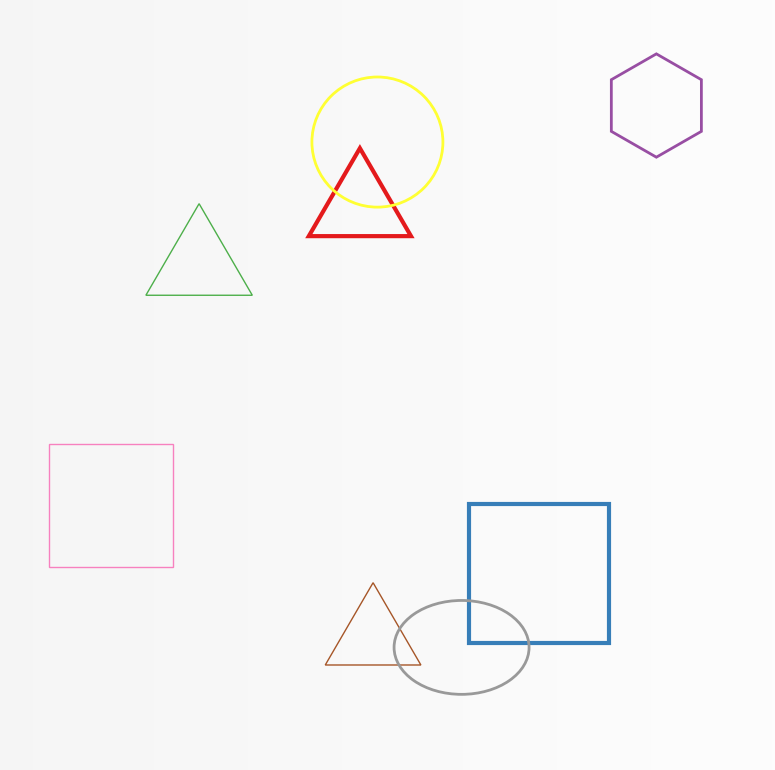[{"shape": "triangle", "thickness": 1.5, "radius": 0.38, "center": [0.464, 0.731]}, {"shape": "square", "thickness": 1.5, "radius": 0.45, "center": [0.695, 0.255]}, {"shape": "triangle", "thickness": 0.5, "radius": 0.4, "center": [0.257, 0.656]}, {"shape": "hexagon", "thickness": 1, "radius": 0.34, "center": [0.847, 0.863]}, {"shape": "circle", "thickness": 1, "radius": 0.42, "center": [0.487, 0.815]}, {"shape": "triangle", "thickness": 0.5, "radius": 0.36, "center": [0.481, 0.172]}, {"shape": "square", "thickness": 0.5, "radius": 0.4, "center": [0.144, 0.344]}, {"shape": "oval", "thickness": 1, "radius": 0.44, "center": [0.596, 0.159]}]